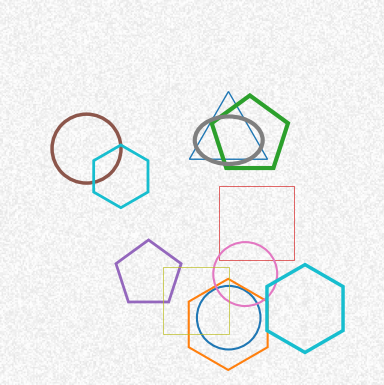[{"shape": "triangle", "thickness": 1, "radius": 0.59, "center": [0.593, 0.645]}, {"shape": "circle", "thickness": 1.5, "radius": 0.41, "center": [0.594, 0.175]}, {"shape": "hexagon", "thickness": 1.5, "radius": 0.59, "center": [0.593, 0.157]}, {"shape": "pentagon", "thickness": 3, "radius": 0.52, "center": [0.649, 0.648]}, {"shape": "square", "thickness": 0.5, "radius": 0.48, "center": [0.667, 0.42]}, {"shape": "pentagon", "thickness": 2, "radius": 0.45, "center": [0.386, 0.288]}, {"shape": "circle", "thickness": 2.5, "radius": 0.45, "center": [0.225, 0.614]}, {"shape": "circle", "thickness": 1.5, "radius": 0.42, "center": [0.637, 0.288]}, {"shape": "oval", "thickness": 3, "radius": 0.44, "center": [0.594, 0.636]}, {"shape": "square", "thickness": 0.5, "radius": 0.43, "center": [0.509, 0.219]}, {"shape": "hexagon", "thickness": 2.5, "radius": 0.57, "center": [0.792, 0.199]}, {"shape": "hexagon", "thickness": 2, "radius": 0.41, "center": [0.314, 0.542]}]